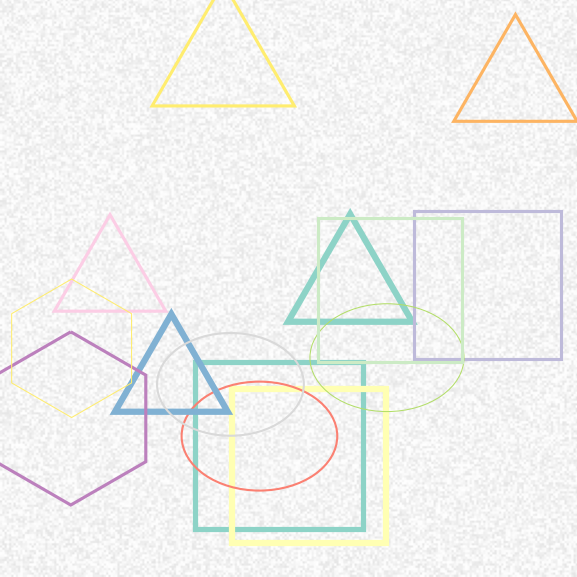[{"shape": "triangle", "thickness": 3, "radius": 0.62, "center": [0.606, 0.504]}, {"shape": "square", "thickness": 2.5, "radius": 0.73, "center": [0.483, 0.228]}, {"shape": "square", "thickness": 3, "radius": 0.67, "center": [0.534, 0.193]}, {"shape": "square", "thickness": 1.5, "radius": 0.64, "center": [0.844, 0.506]}, {"shape": "oval", "thickness": 1, "radius": 0.67, "center": [0.449, 0.244]}, {"shape": "triangle", "thickness": 3, "radius": 0.56, "center": [0.297, 0.343]}, {"shape": "triangle", "thickness": 1.5, "radius": 0.62, "center": [0.893, 0.851]}, {"shape": "oval", "thickness": 0.5, "radius": 0.67, "center": [0.67, 0.38]}, {"shape": "triangle", "thickness": 1.5, "radius": 0.56, "center": [0.191, 0.516]}, {"shape": "oval", "thickness": 1, "radius": 0.64, "center": [0.399, 0.334]}, {"shape": "hexagon", "thickness": 1.5, "radius": 0.75, "center": [0.123, 0.275]}, {"shape": "square", "thickness": 1.5, "radius": 0.62, "center": [0.676, 0.497]}, {"shape": "triangle", "thickness": 1.5, "radius": 0.71, "center": [0.387, 0.887]}, {"shape": "hexagon", "thickness": 0.5, "radius": 0.6, "center": [0.124, 0.396]}]